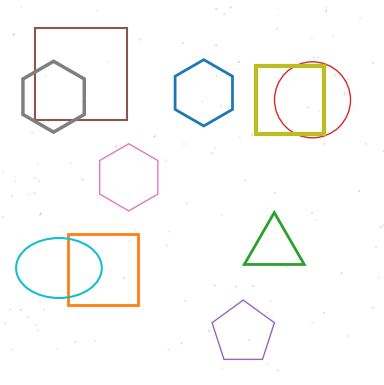[{"shape": "hexagon", "thickness": 2, "radius": 0.43, "center": [0.529, 0.759]}, {"shape": "square", "thickness": 2, "radius": 0.46, "center": [0.267, 0.299]}, {"shape": "triangle", "thickness": 2, "radius": 0.45, "center": [0.712, 0.358]}, {"shape": "circle", "thickness": 1, "radius": 0.49, "center": [0.812, 0.741]}, {"shape": "pentagon", "thickness": 1, "radius": 0.43, "center": [0.632, 0.135]}, {"shape": "square", "thickness": 1.5, "radius": 0.6, "center": [0.211, 0.808]}, {"shape": "hexagon", "thickness": 1, "radius": 0.44, "center": [0.334, 0.539]}, {"shape": "hexagon", "thickness": 2.5, "radius": 0.46, "center": [0.139, 0.749]}, {"shape": "square", "thickness": 3, "radius": 0.44, "center": [0.753, 0.741]}, {"shape": "oval", "thickness": 1.5, "radius": 0.56, "center": [0.153, 0.304]}]